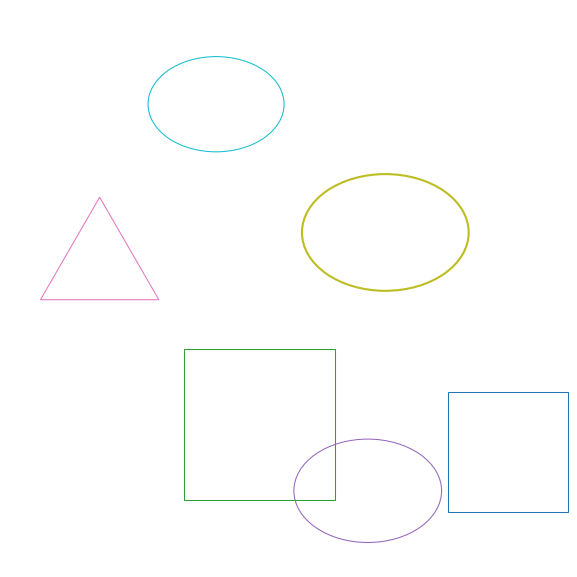[{"shape": "square", "thickness": 0.5, "radius": 0.52, "center": [0.88, 0.216]}, {"shape": "square", "thickness": 0.5, "radius": 0.65, "center": [0.45, 0.264]}, {"shape": "oval", "thickness": 0.5, "radius": 0.64, "center": [0.637, 0.149]}, {"shape": "triangle", "thickness": 0.5, "radius": 0.59, "center": [0.173, 0.539]}, {"shape": "oval", "thickness": 1, "radius": 0.72, "center": [0.667, 0.597]}, {"shape": "oval", "thickness": 0.5, "radius": 0.59, "center": [0.374, 0.819]}]